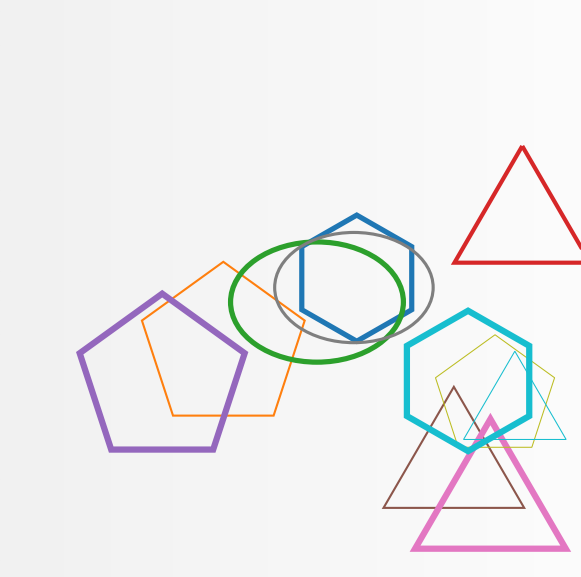[{"shape": "hexagon", "thickness": 2.5, "radius": 0.55, "center": [0.614, 0.517]}, {"shape": "pentagon", "thickness": 1, "radius": 0.74, "center": [0.384, 0.399]}, {"shape": "oval", "thickness": 2.5, "radius": 0.74, "center": [0.545, 0.476]}, {"shape": "triangle", "thickness": 2, "radius": 0.67, "center": [0.898, 0.612]}, {"shape": "pentagon", "thickness": 3, "radius": 0.75, "center": [0.279, 0.341]}, {"shape": "triangle", "thickness": 1, "radius": 0.7, "center": [0.781, 0.19]}, {"shape": "triangle", "thickness": 3, "radius": 0.75, "center": [0.844, 0.124]}, {"shape": "oval", "thickness": 1.5, "radius": 0.68, "center": [0.609, 0.501]}, {"shape": "pentagon", "thickness": 0.5, "radius": 0.54, "center": [0.852, 0.312]}, {"shape": "hexagon", "thickness": 3, "radius": 0.61, "center": [0.805, 0.34]}, {"shape": "triangle", "thickness": 0.5, "radius": 0.51, "center": [0.886, 0.289]}]